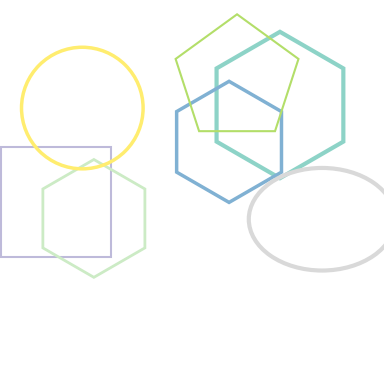[{"shape": "hexagon", "thickness": 3, "radius": 0.95, "center": [0.727, 0.727]}, {"shape": "square", "thickness": 1.5, "radius": 0.72, "center": [0.145, 0.474]}, {"shape": "hexagon", "thickness": 2.5, "radius": 0.79, "center": [0.595, 0.632]}, {"shape": "pentagon", "thickness": 1.5, "radius": 0.84, "center": [0.616, 0.795]}, {"shape": "oval", "thickness": 3, "radius": 0.95, "center": [0.837, 0.431]}, {"shape": "hexagon", "thickness": 2, "radius": 0.77, "center": [0.244, 0.433]}, {"shape": "circle", "thickness": 2.5, "radius": 0.79, "center": [0.214, 0.719]}]